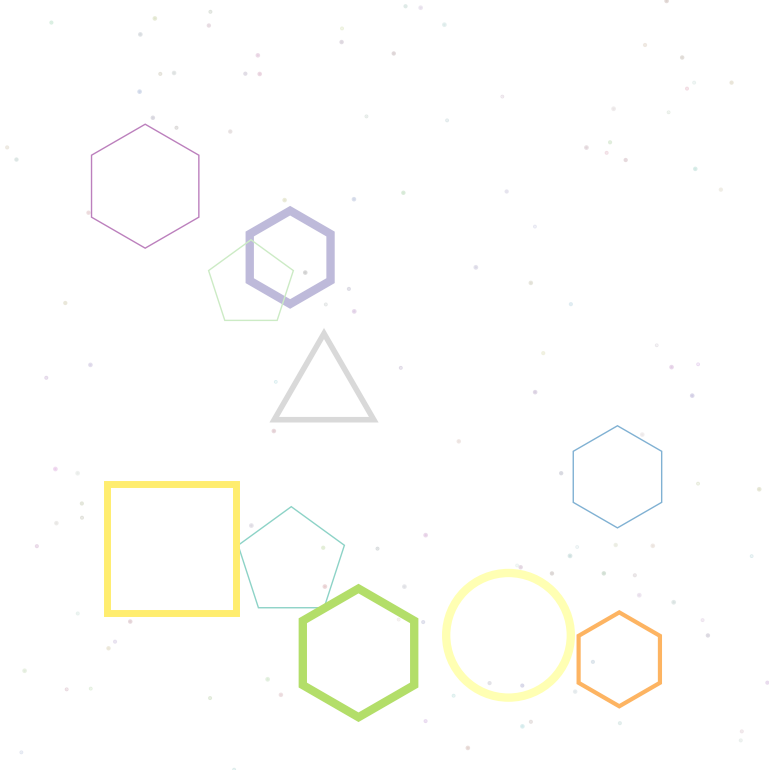[{"shape": "pentagon", "thickness": 0.5, "radius": 0.36, "center": [0.378, 0.269]}, {"shape": "circle", "thickness": 3, "radius": 0.4, "center": [0.66, 0.175]}, {"shape": "hexagon", "thickness": 3, "radius": 0.3, "center": [0.377, 0.666]}, {"shape": "hexagon", "thickness": 0.5, "radius": 0.33, "center": [0.802, 0.381]}, {"shape": "hexagon", "thickness": 1.5, "radius": 0.3, "center": [0.804, 0.144]}, {"shape": "hexagon", "thickness": 3, "radius": 0.42, "center": [0.466, 0.152]}, {"shape": "triangle", "thickness": 2, "radius": 0.37, "center": [0.421, 0.492]}, {"shape": "hexagon", "thickness": 0.5, "radius": 0.4, "center": [0.189, 0.758]}, {"shape": "pentagon", "thickness": 0.5, "radius": 0.29, "center": [0.326, 0.631]}, {"shape": "square", "thickness": 2.5, "radius": 0.42, "center": [0.222, 0.288]}]